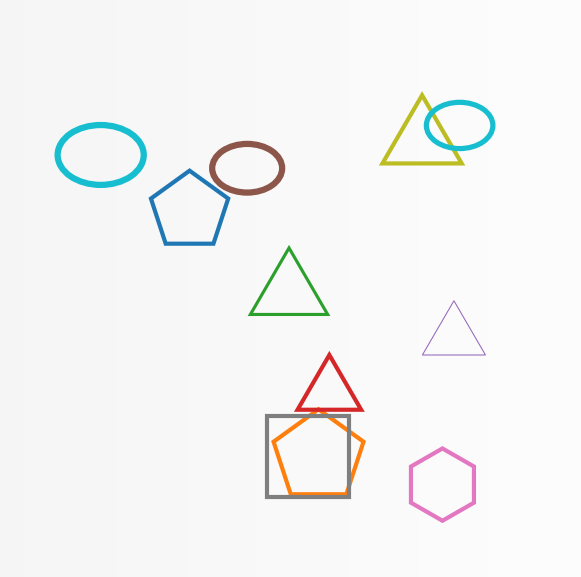[{"shape": "pentagon", "thickness": 2, "radius": 0.35, "center": [0.326, 0.634]}, {"shape": "pentagon", "thickness": 2, "radius": 0.41, "center": [0.548, 0.209]}, {"shape": "triangle", "thickness": 1.5, "radius": 0.38, "center": [0.497, 0.493]}, {"shape": "triangle", "thickness": 2, "radius": 0.32, "center": [0.567, 0.321]}, {"shape": "triangle", "thickness": 0.5, "radius": 0.31, "center": [0.781, 0.416]}, {"shape": "oval", "thickness": 3, "radius": 0.3, "center": [0.425, 0.708]}, {"shape": "hexagon", "thickness": 2, "radius": 0.31, "center": [0.761, 0.16]}, {"shape": "square", "thickness": 2, "radius": 0.35, "center": [0.53, 0.208]}, {"shape": "triangle", "thickness": 2, "radius": 0.39, "center": [0.726, 0.755]}, {"shape": "oval", "thickness": 3, "radius": 0.37, "center": [0.173, 0.731]}, {"shape": "oval", "thickness": 2.5, "radius": 0.29, "center": [0.791, 0.782]}]